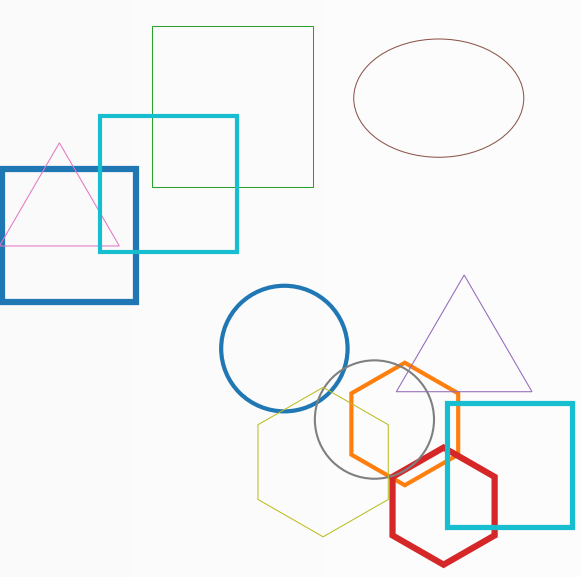[{"shape": "circle", "thickness": 2, "radius": 0.54, "center": [0.489, 0.396]}, {"shape": "square", "thickness": 3, "radius": 0.57, "center": [0.119, 0.591]}, {"shape": "hexagon", "thickness": 2, "radius": 0.53, "center": [0.696, 0.265]}, {"shape": "square", "thickness": 0.5, "radius": 0.7, "center": [0.4, 0.815]}, {"shape": "hexagon", "thickness": 3, "radius": 0.51, "center": [0.763, 0.123]}, {"shape": "triangle", "thickness": 0.5, "radius": 0.67, "center": [0.799, 0.388]}, {"shape": "oval", "thickness": 0.5, "radius": 0.73, "center": [0.755, 0.829]}, {"shape": "triangle", "thickness": 0.5, "radius": 0.6, "center": [0.102, 0.633]}, {"shape": "circle", "thickness": 1, "radius": 0.51, "center": [0.644, 0.273]}, {"shape": "hexagon", "thickness": 0.5, "radius": 0.65, "center": [0.556, 0.199]}, {"shape": "square", "thickness": 2, "radius": 0.59, "center": [0.29, 0.681]}, {"shape": "square", "thickness": 2.5, "radius": 0.54, "center": [0.876, 0.194]}]